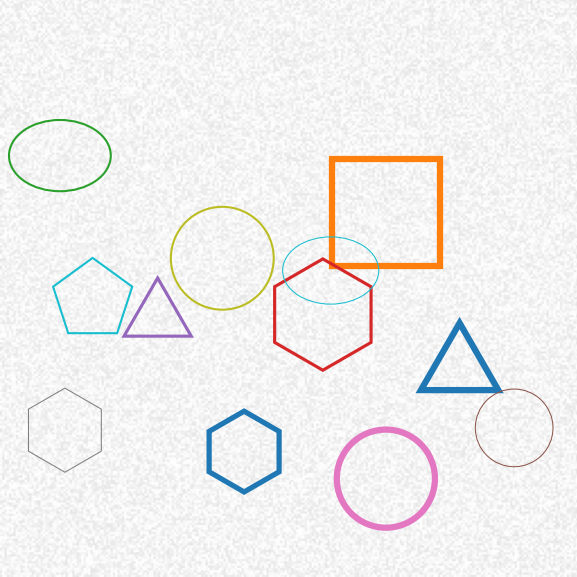[{"shape": "triangle", "thickness": 3, "radius": 0.39, "center": [0.796, 0.362]}, {"shape": "hexagon", "thickness": 2.5, "radius": 0.35, "center": [0.423, 0.217]}, {"shape": "square", "thickness": 3, "radius": 0.47, "center": [0.669, 0.631]}, {"shape": "oval", "thickness": 1, "radius": 0.44, "center": [0.104, 0.73]}, {"shape": "hexagon", "thickness": 1.5, "radius": 0.48, "center": [0.559, 0.454]}, {"shape": "triangle", "thickness": 1.5, "radius": 0.34, "center": [0.273, 0.451]}, {"shape": "circle", "thickness": 0.5, "radius": 0.34, "center": [0.89, 0.258]}, {"shape": "circle", "thickness": 3, "radius": 0.42, "center": [0.668, 0.17]}, {"shape": "hexagon", "thickness": 0.5, "radius": 0.36, "center": [0.112, 0.254]}, {"shape": "circle", "thickness": 1, "radius": 0.45, "center": [0.385, 0.552]}, {"shape": "pentagon", "thickness": 1, "radius": 0.36, "center": [0.16, 0.48]}, {"shape": "oval", "thickness": 0.5, "radius": 0.42, "center": [0.573, 0.531]}]